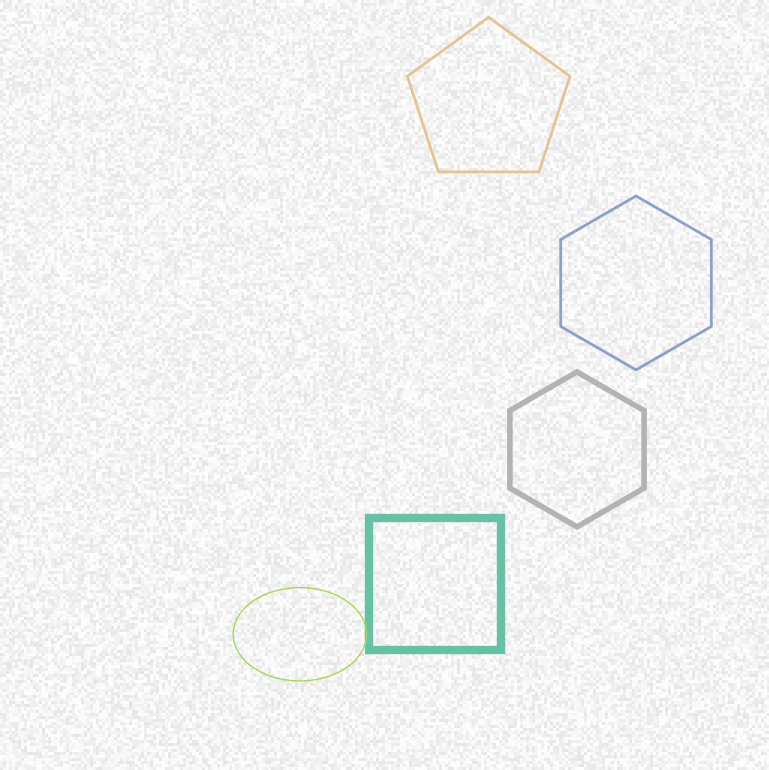[{"shape": "square", "thickness": 3, "radius": 0.43, "center": [0.565, 0.241]}, {"shape": "hexagon", "thickness": 1, "radius": 0.56, "center": [0.826, 0.633]}, {"shape": "oval", "thickness": 0.5, "radius": 0.43, "center": [0.389, 0.176]}, {"shape": "pentagon", "thickness": 1, "radius": 0.56, "center": [0.635, 0.867]}, {"shape": "hexagon", "thickness": 2, "radius": 0.5, "center": [0.749, 0.416]}]